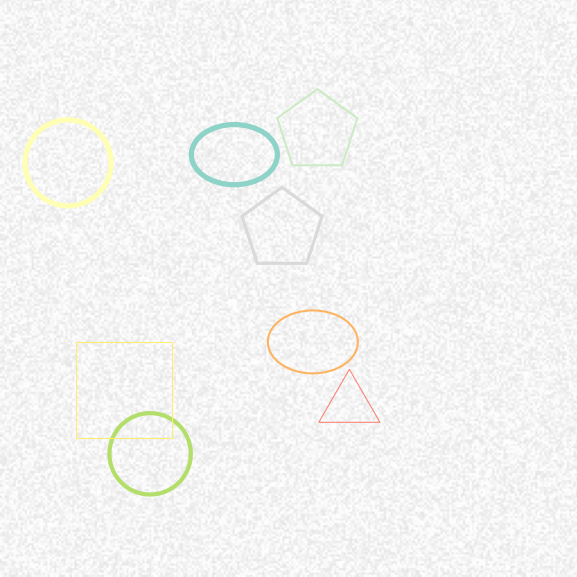[{"shape": "oval", "thickness": 2.5, "radius": 0.37, "center": [0.406, 0.731]}, {"shape": "circle", "thickness": 2.5, "radius": 0.37, "center": [0.118, 0.717]}, {"shape": "triangle", "thickness": 0.5, "radius": 0.31, "center": [0.605, 0.298]}, {"shape": "oval", "thickness": 1, "radius": 0.39, "center": [0.542, 0.407]}, {"shape": "circle", "thickness": 2, "radius": 0.35, "center": [0.26, 0.213]}, {"shape": "pentagon", "thickness": 1.5, "radius": 0.36, "center": [0.488, 0.602]}, {"shape": "pentagon", "thickness": 1, "radius": 0.36, "center": [0.549, 0.772]}, {"shape": "square", "thickness": 0.5, "radius": 0.42, "center": [0.215, 0.323]}]